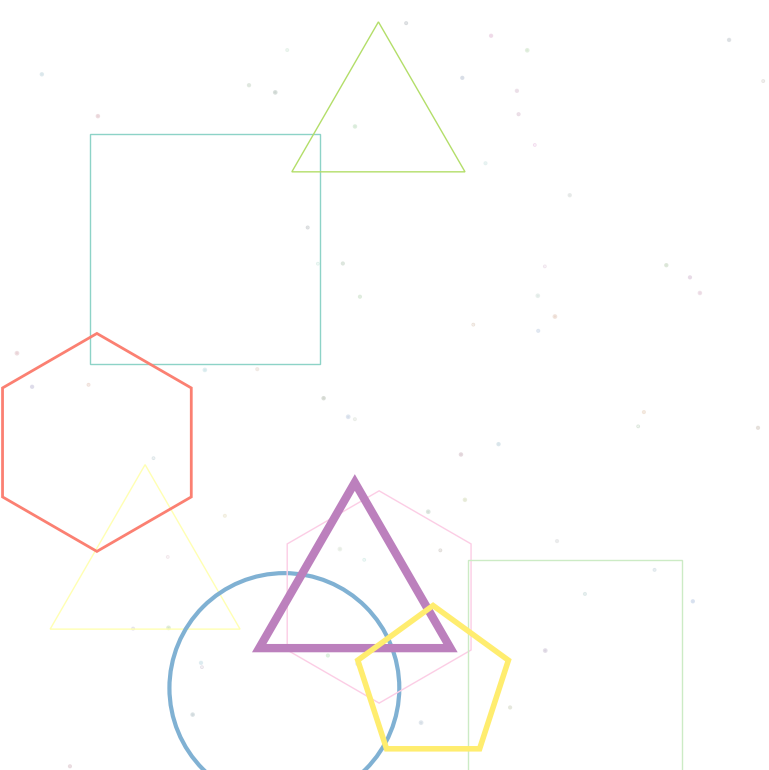[{"shape": "square", "thickness": 0.5, "radius": 0.75, "center": [0.266, 0.676]}, {"shape": "triangle", "thickness": 0.5, "radius": 0.71, "center": [0.188, 0.254]}, {"shape": "hexagon", "thickness": 1, "radius": 0.71, "center": [0.126, 0.425]}, {"shape": "circle", "thickness": 1.5, "radius": 0.75, "center": [0.369, 0.106]}, {"shape": "triangle", "thickness": 0.5, "radius": 0.65, "center": [0.491, 0.842]}, {"shape": "hexagon", "thickness": 0.5, "radius": 0.69, "center": [0.492, 0.225]}, {"shape": "triangle", "thickness": 3, "radius": 0.72, "center": [0.461, 0.23]}, {"shape": "square", "thickness": 0.5, "radius": 0.7, "center": [0.746, 0.134]}, {"shape": "pentagon", "thickness": 2, "radius": 0.51, "center": [0.562, 0.111]}]